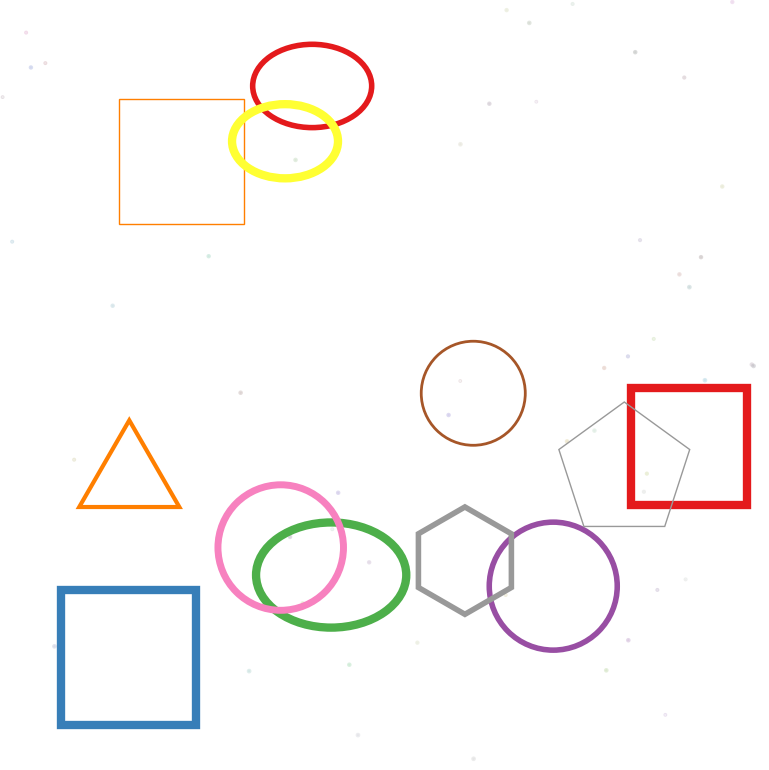[{"shape": "square", "thickness": 3, "radius": 0.38, "center": [0.895, 0.42]}, {"shape": "oval", "thickness": 2, "radius": 0.39, "center": [0.405, 0.888]}, {"shape": "square", "thickness": 3, "radius": 0.44, "center": [0.167, 0.146]}, {"shape": "oval", "thickness": 3, "radius": 0.49, "center": [0.43, 0.253]}, {"shape": "circle", "thickness": 2, "radius": 0.42, "center": [0.719, 0.239]}, {"shape": "square", "thickness": 0.5, "radius": 0.41, "center": [0.236, 0.79]}, {"shape": "triangle", "thickness": 1.5, "radius": 0.38, "center": [0.168, 0.379]}, {"shape": "oval", "thickness": 3, "radius": 0.34, "center": [0.37, 0.817]}, {"shape": "circle", "thickness": 1, "radius": 0.34, "center": [0.615, 0.489]}, {"shape": "circle", "thickness": 2.5, "radius": 0.41, "center": [0.365, 0.289]}, {"shape": "hexagon", "thickness": 2, "radius": 0.35, "center": [0.604, 0.272]}, {"shape": "pentagon", "thickness": 0.5, "radius": 0.45, "center": [0.811, 0.389]}]